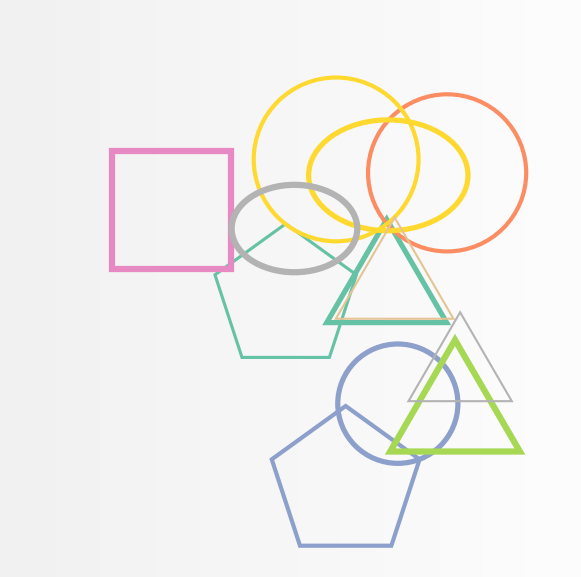[{"shape": "triangle", "thickness": 2.5, "radius": 0.6, "center": [0.665, 0.5]}, {"shape": "pentagon", "thickness": 1.5, "radius": 0.64, "center": [0.492, 0.484]}, {"shape": "circle", "thickness": 2, "radius": 0.68, "center": [0.769, 0.7]}, {"shape": "circle", "thickness": 2.5, "radius": 0.52, "center": [0.684, 0.3]}, {"shape": "pentagon", "thickness": 2, "radius": 0.67, "center": [0.595, 0.162]}, {"shape": "square", "thickness": 3, "radius": 0.51, "center": [0.294, 0.636]}, {"shape": "triangle", "thickness": 3, "radius": 0.64, "center": [0.783, 0.282]}, {"shape": "circle", "thickness": 2, "radius": 0.71, "center": [0.578, 0.723]}, {"shape": "oval", "thickness": 2.5, "radius": 0.69, "center": [0.668, 0.696]}, {"shape": "triangle", "thickness": 1, "radius": 0.58, "center": [0.679, 0.506]}, {"shape": "triangle", "thickness": 1, "radius": 0.51, "center": [0.792, 0.356]}, {"shape": "oval", "thickness": 3, "radius": 0.54, "center": [0.507, 0.603]}]